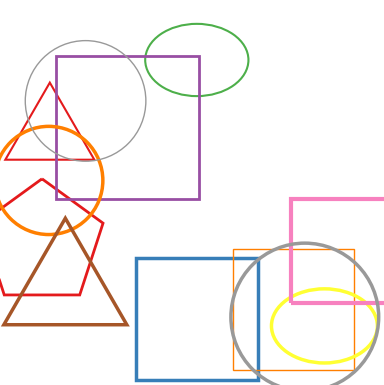[{"shape": "triangle", "thickness": 1.5, "radius": 0.67, "center": [0.129, 0.652]}, {"shape": "pentagon", "thickness": 2, "radius": 0.83, "center": [0.109, 0.369]}, {"shape": "square", "thickness": 2.5, "radius": 0.8, "center": [0.511, 0.171]}, {"shape": "oval", "thickness": 1.5, "radius": 0.67, "center": [0.511, 0.844]}, {"shape": "square", "thickness": 2, "radius": 0.93, "center": [0.33, 0.669]}, {"shape": "square", "thickness": 1, "radius": 0.79, "center": [0.763, 0.196]}, {"shape": "circle", "thickness": 2.5, "radius": 0.7, "center": [0.127, 0.531]}, {"shape": "oval", "thickness": 2.5, "radius": 0.69, "center": [0.843, 0.153]}, {"shape": "triangle", "thickness": 2.5, "radius": 0.92, "center": [0.17, 0.249]}, {"shape": "square", "thickness": 3, "radius": 0.67, "center": [0.891, 0.348]}, {"shape": "circle", "thickness": 1, "radius": 0.78, "center": [0.222, 0.738]}, {"shape": "circle", "thickness": 2.5, "radius": 0.96, "center": [0.792, 0.177]}]